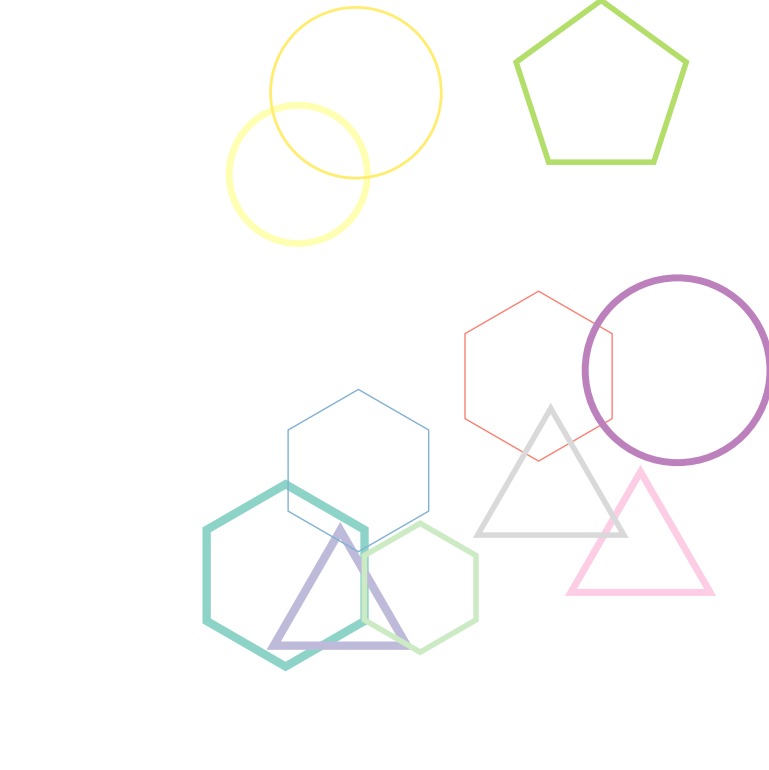[{"shape": "hexagon", "thickness": 3, "radius": 0.59, "center": [0.371, 0.253]}, {"shape": "circle", "thickness": 2.5, "radius": 0.45, "center": [0.387, 0.774]}, {"shape": "triangle", "thickness": 3, "radius": 0.5, "center": [0.442, 0.211]}, {"shape": "hexagon", "thickness": 0.5, "radius": 0.55, "center": [0.699, 0.511]}, {"shape": "hexagon", "thickness": 0.5, "radius": 0.53, "center": [0.465, 0.389]}, {"shape": "pentagon", "thickness": 2, "radius": 0.58, "center": [0.781, 0.883]}, {"shape": "triangle", "thickness": 2.5, "radius": 0.52, "center": [0.832, 0.283]}, {"shape": "triangle", "thickness": 2, "radius": 0.55, "center": [0.715, 0.36]}, {"shape": "circle", "thickness": 2.5, "radius": 0.6, "center": [0.88, 0.519]}, {"shape": "hexagon", "thickness": 2, "radius": 0.42, "center": [0.546, 0.237]}, {"shape": "circle", "thickness": 1, "radius": 0.55, "center": [0.462, 0.88]}]